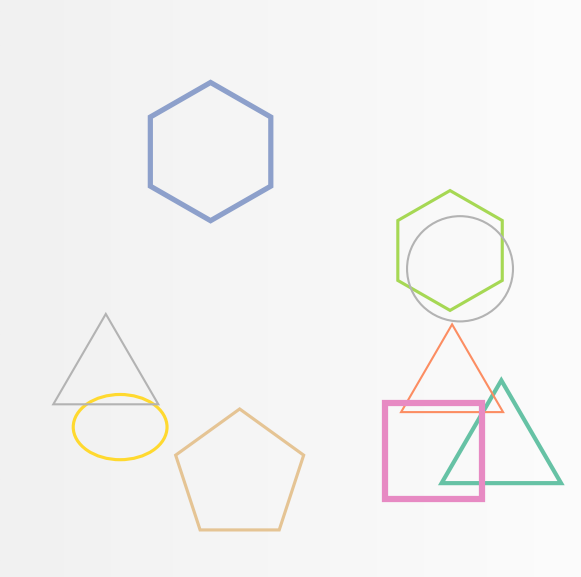[{"shape": "triangle", "thickness": 2, "radius": 0.59, "center": [0.862, 0.222]}, {"shape": "triangle", "thickness": 1, "radius": 0.51, "center": [0.778, 0.336]}, {"shape": "hexagon", "thickness": 2.5, "radius": 0.6, "center": [0.362, 0.737]}, {"shape": "square", "thickness": 3, "radius": 0.42, "center": [0.746, 0.218]}, {"shape": "hexagon", "thickness": 1.5, "radius": 0.52, "center": [0.774, 0.565]}, {"shape": "oval", "thickness": 1.5, "radius": 0.4, "center": [0.207, 0.26]}, {"shape": "pentagon", "thickness": 1.5, "radius": 0.58, "center": [0.412, 0.175]}, {"shape": "triangle", "thickness": 1, "radius": 0.52, "center": [0.182, 0.351]}, {"shape": "circle", "thickness": 1, "radius": 0.46, "center": [0.791, 0.534]}]